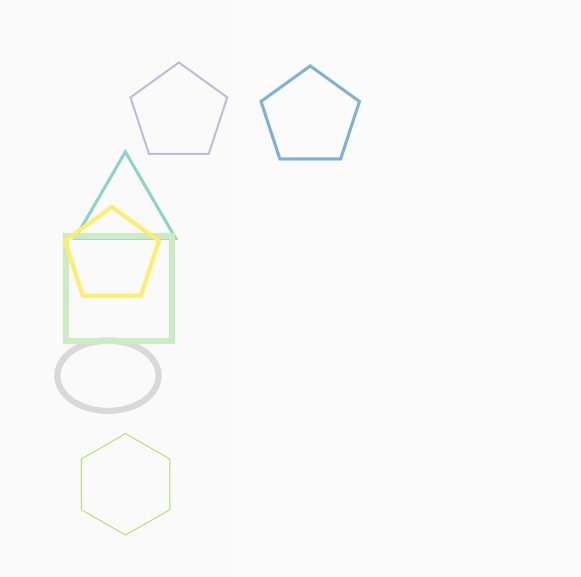[{"shape": "triangle", "thickness": 1.5, "radius": 0.5, "center": [0.216, 0.636]}, {"shape": "pentagon", "thickness": 1, "radius": 0.44, "center": [0.308, 0.803]}, {"shape": "pentagon", "thickness": 1.5, "radius": 0.45, "center": [0.534, 0.796]}, {"shape": "hexagon", "thickness": 0.5, "radius": 0.44, "center": [0.216, 0.16]}, {"shape": "oval", "thickness": 3, "radius": 0.44, "center": [0.186, 0.348]}, {"shape": "square", "thickness": 3, "radius": 0.46, "center": [0.204, 0.5]}, {"shape": "pentagon", "thickness": 2, "radius": 0.43, "center": [0.193, 0.556]}]